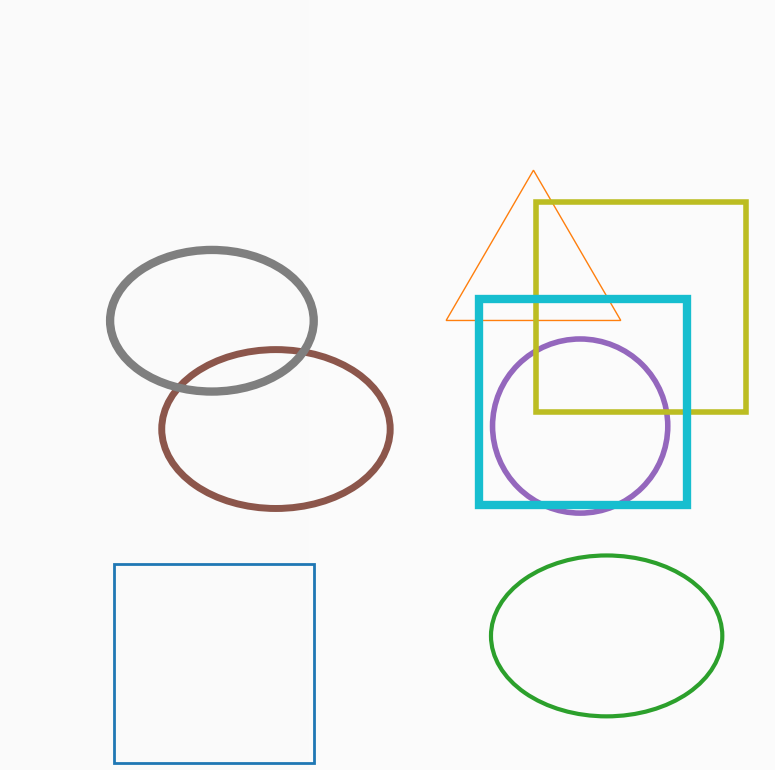[{"shape": "square", "thickness": 1, "radius": 0.65, "center": [0.276, 0.139]}, {"shape": "triangle", "thickness": 0.5, "radius": 0.65, "center": [0.688, 0.649]}, {"shape": "oval", "thickness": 1.5, "radius": 0.75, "center": [0.783, 0.174]}, {"shape": "circle", "thickness": 2, "radius": 0.57, "center": [0.749, 0.447]}, {"shape": "oval", "thickness": 2.5, "radius": 0.74, "center": [0.356, 0.443]}, {"shape": "oval", "thickness": 3, "radius": 0.66, "center": [0.273, 0.583]}, {"shape": "square", "thickness": 2, "radius": 0.68, "center": [0.827, 0.601]}, {"shape": "square", "thickness": 3, "radius": 0.67, "center": [0.752, 0.478]}]